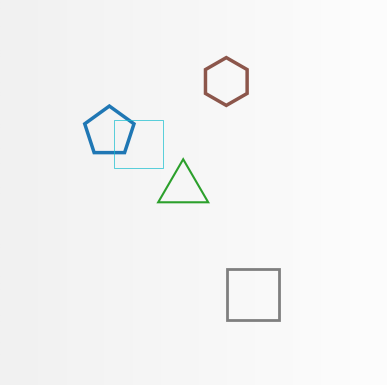[{"shape": "pentagon", "thickness": 2.5, "radius": 0.33, "center": [0.282, 0.658]}, {"shape": "triangle", "thickness": 1.5, "radius": 0.37, "center": [0.473, 0.512]}, {"shape": "hexagon", "thickness": 2.5, "radius": 0.31, "center": [0.584, 0.788]}, {"shape": "square", "thickness": 2, "radius": 0.34, "center": [0.652, 0.235]}, {"shape": "square", "thickness": 0.5, "radius": 0.31, "center": [0.357, 0.626]}]